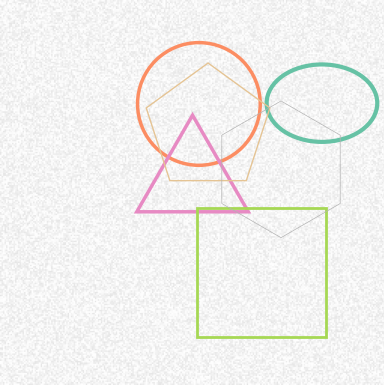[{"shape": "oval", "thickness": 3, "radius": 0.72, "center": [0.836, 0.732]}, {"shape": "circle", "thickness": 2.5, "radius": 0.8, "center": [0.517, 0.73]}, {"shape": "triangle", "thickness": 2.5, "radius": 0.84, "center": [0.5, 0.534]}, {"shape": "square", "thickness": 2, "radius": 0.84, "center": [0.679, 0.291]}, {"shape": "pentagon", "thickness": 1, "radius": 0.84, "center": [0.54, 0.667]}, {"shape": "hexagon", "thickness": 0.5, "radius": 0.89, "center": [0.73, 0.56]}]